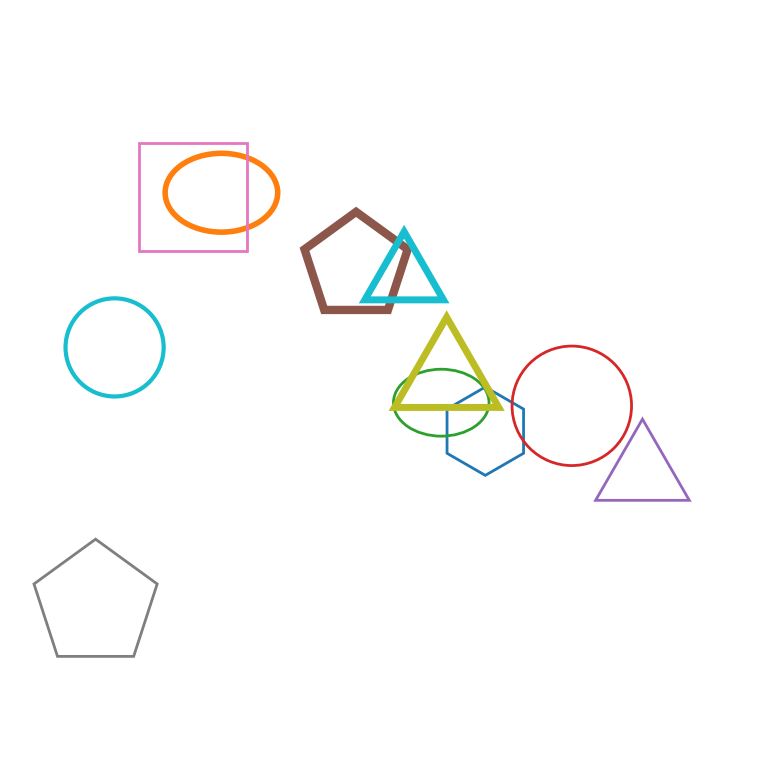[{"shape": "hexagon", "thickness": 1, "radius": 0.29, "center": [0.63, 0.44]}, {"shape": "oval", "thickness": 2, "radius": 0.37, "center": [0.288, 0.75]}, {"shape": "oval", "thickness": 1, "radius": 0.31, "center": [0.573, 0.477]}, {"shape": "circle", "thickness": 1, "radius": 0.39, "center": [0.743, 0.473]}, {"shape": "triangle", "thickness": 1, "radius": 0.35, "center": [0.834, 0.385]}, {"shape": "pentagon", "thickness": 3, "radius": 0.35, "center": [0.462, 0.654]}, {"shape": "square", "thickness": 1, "radius": 0.35, "center": [0.251, 0.744]}, {"shape": "pentagon", "thickness": 1, "radius": 0.42, "center": [0.124, 0.216]}, {"shape": "triangle", "thickness": 2.5, "radius": 0.39, "center": [0.58, 0.51]}, {"shape": "circle", "thickness": 1.5, "radius": 0.32, "center": [0.149, 0.549]}, {"shape": "triangle", "thickness": 2.5, "radius": 0.29, "center": [0.525, 0.64]}]